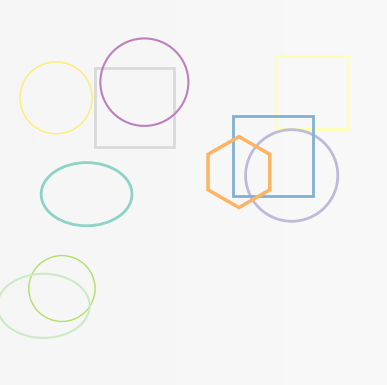[{"shape": "oval", "thickness": 2, "radius": 0.59, "center": [0.223, 0.496]}, {"shape": "square", "thickness": 2, "radius": 0.47, "center": [0.805, 0.76]}, {"shape": "circle", "thickness": 2, "radius": 0.59, "center": [0.753, 0.544]}, {"shape": "square", "thickness": 2, "radius": 0.52, "center": [0.705, 0.594]}, {"shape": "hexagon", "thickness": 2.5, "radius": 0.46, "center": [0.617, 0.553]}, {"shape": "circle", "thickness": 1, "radius": 0.43, "center": [0.16, 0.251]}, {"shape": "square", "thickness": 2, "radius": 0.51, "center": [0.347, 0.72]}, {"shape": "circle", "thickness": 1.5, "radius": 0.57, "center": [0.373, 0.787]}, {"shape": "oval", "thickness": 1.5, "radius": 0.6, "center": [0.112, 0.206]}, {"shape": "circle", "thickness": 1, "radius": 0.47, "center": [0.145, 0.746]}]